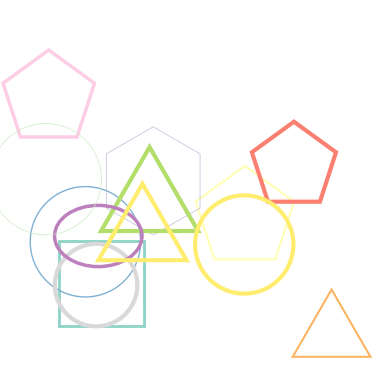[{"shape": "square", "thickness": 2, "radius": 0.55, "center": [0.263, 0.263]}, {"shape": "pentagon", "thickness": 1.5, "radius": 0.67, "center": [0.636, 0.435]}, {"shape": "hexagon", "thickness": 0.5, "radius": 0.7, "center": [0.398, 0.53]}, {"shape": "pentagon", "thickness": 3, "radius": 0.57, "center": [0.763, 0.569]}, {"shape": "circle", "thickness": 1, "radius": 0.72, "center": [0.222, 0.372]}, {"shape": "triangle", "thickness": 1.5, "radius": 0.58, "center": [0.861, 0.132]}, {"shape": "triangle", "thickness": 3, "radius": 0.73, "center": [0.389, 0.473]}, {"shape": "pentagon", "thickness": 2.5, "radius": 0.62, "center": [0.127, 0.745]}, {"shape": "circle", "thickness": 3, "radius": 0.54, "center": [0.25, 0.26]}, {"shape": "oval", "thickness": 2.5, "radius": 0.57, "center": [0.255, 0.387]}, {"shape": "circle", "thickness": 0.5, "radius": 0.72, "center": [0.119, 0.535]}, {"shape": "triangle", "thickness": 3, "radius": 0.66, "center": [0.37, 0.39]}, {"shape": "circle", "thickness": 3, "radius": 0.64, "center": [0.634, 0.365]}]